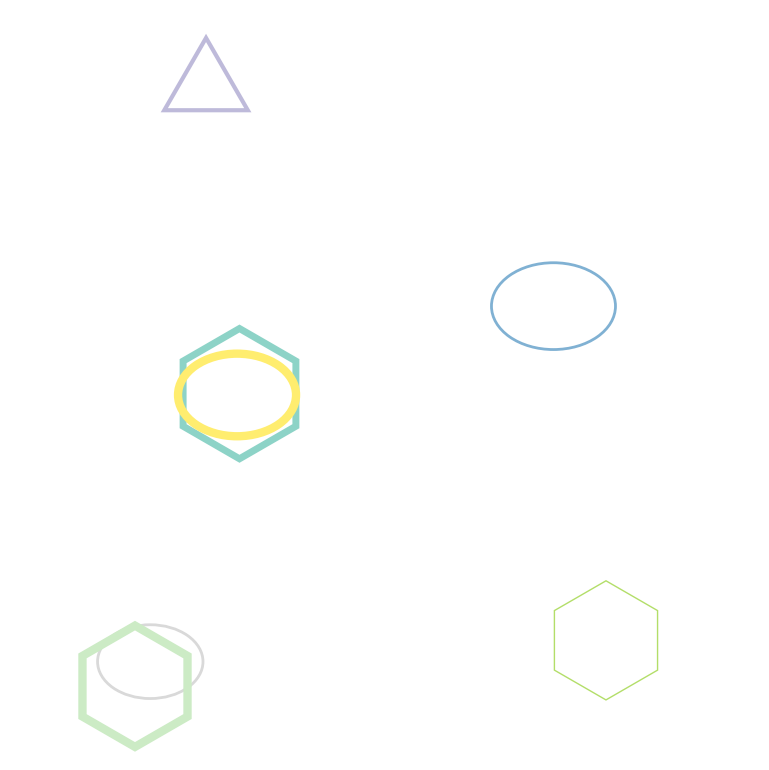[{"shape": "hexagon", "thickness": 2.5, "radius": 0.42, "center": [0.311, 0.489]}, {"shape": "triangle", "thickness": 1.5, "radius": 0.31, "center": [0.268, 0.888]}, {"shape": "oval", "thickness": 1, "radius": 0.4, "center": [0.719, 0.602]}, {"shape": "hexagon", "thickness": 0.5, "radius": 0.39, "center": [0.787, 0.168]}, {"shape": "oval", "thickness": 1, "radius": 0.34, "center": [0.195, 0.141]}, {"shape": "hexagon", "thickness": 3, "radius": 0.39, "center": [0.175, 0.109]}, {"shape": "oval", "thickness": 3, "radius": 0.38, "center": [0.308, 0.487]}]